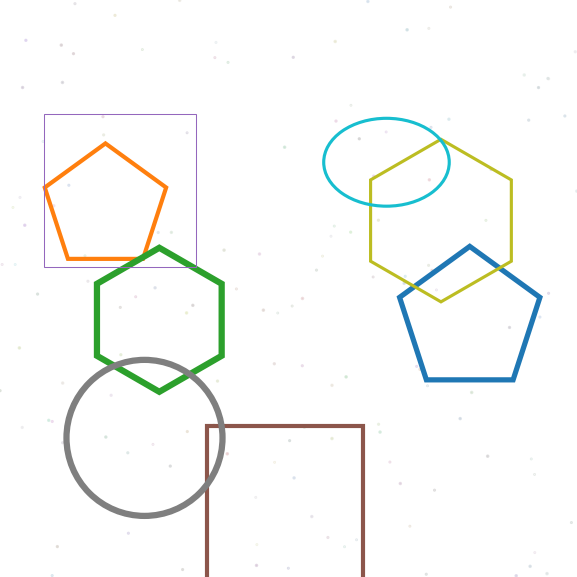[{"shape": "pentagon", "thickness": 2.5, "radius": 0.64, "center": [0.813, 0.445]}, {"shape": "pentagon", "thickness": 2, "radius": 0.55, "center": [0.183, 0.64]}, {"shape": "hexagon", "thickness": 3, "radius": 0.62, "center": [0.276, 0.445]}, {"shape": "square", "thickness": 0.5, "radius": 0.66, "center": [0.208, 0.669]}, {"shape": "square", "thickness": 2, "radius": 0.68, "center": [0.494, 0.127]}, {"shape": "circle", "thickness": 3, "radius": 0.68, "center": [0.25, 0.241]}, {"shape": "hexagon", "thickness": 1.5, "radius": 0.7, "center": [0.764, 0.617]}, {"shape": "oval", "thickness": 1.5, "radius": 0.54, "center": [0.669, 0.718]}]